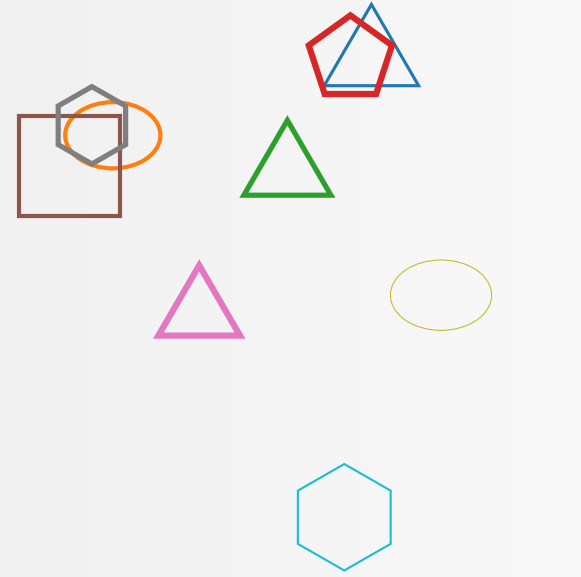[{"shape": "triangle", "thickness": 1.5, "radius": 0.47, "center": [0.639, 0.898]}, {"shape": "oval", "thickness": 2, "radius": 0.41, "center": [0.194, 0.765]}, {"shape": "triangle", "thickness": 2.5, "radius": 0.43, "center": [0.494, 0.704]}, {"shape": "pentagon", "thickness": 3, "radius": 0.38, "center": [0.603, 0.897]}, {"shape": "square", "thickness": 2, "radius": 0.43, "center": [0.12, 0.712]}, {"shape": "triangle", "thickness": 3, "radius": 0.41, "center": [0.343, 0.459]}, {"shape": "hexagon", "thickness": 2.5, "radius": 0.33, "center": [0.158, 0.782]}, {"shape": "oval", "thickness": 0.5, "radius": 0.44, "center": [0.759, 0.488]}, {"shape": "hexagon", "thickness": 1, "radius": 0.46, "center": [0.592, 0.103]}]